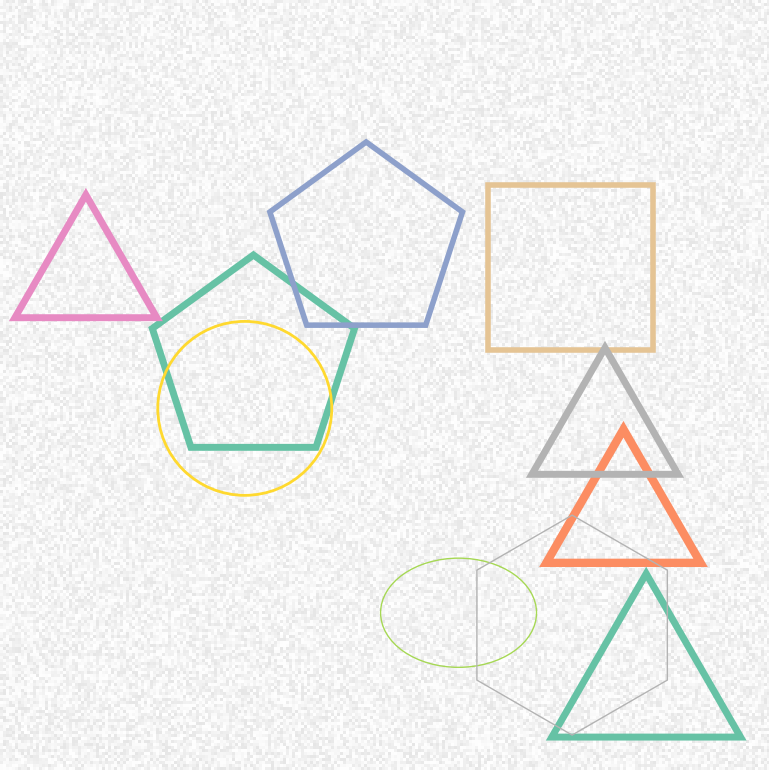[{"shape": "triangle", "thickness": 2.5, "radius": 0.71, "center": [0.839, 0.114]}, {"shape": "pentagon", "thickness": 2.5, "radius": 0.69, "center": [0.329, 0.531]}, {"shape": "triangle", "thickness": 3, "radius": 0.58, "center": [0.81, 0.327]}, {"shape": "pentagon", "thickness": 2, "radius": 0.66, "center": [0.476, 0.684]}, {"shape": "triangle", "thickness": 2.5, "radius": 0.53, "center": [0.112, 0.641]}, {"shape": "oval", "thickness": 0.5, "radius": 0.51, "center": [0.596, 0.204]}, {"shape": "circle", "thickness": 1, "radius": 0.56, "center": [0.318, 0.47]}, {"shape": "square", "thickness": 2, "radius": 0.53, "center": [0.741, 0.653]}, {"shape": "triangle", "thickness": 2.5, "radius": 0.55, "center": [0.786, 0.439]}, {"shape": "hexagon", "thickness": 0.5, "radius": 0.71, "center": [0.743, 0.188]}]